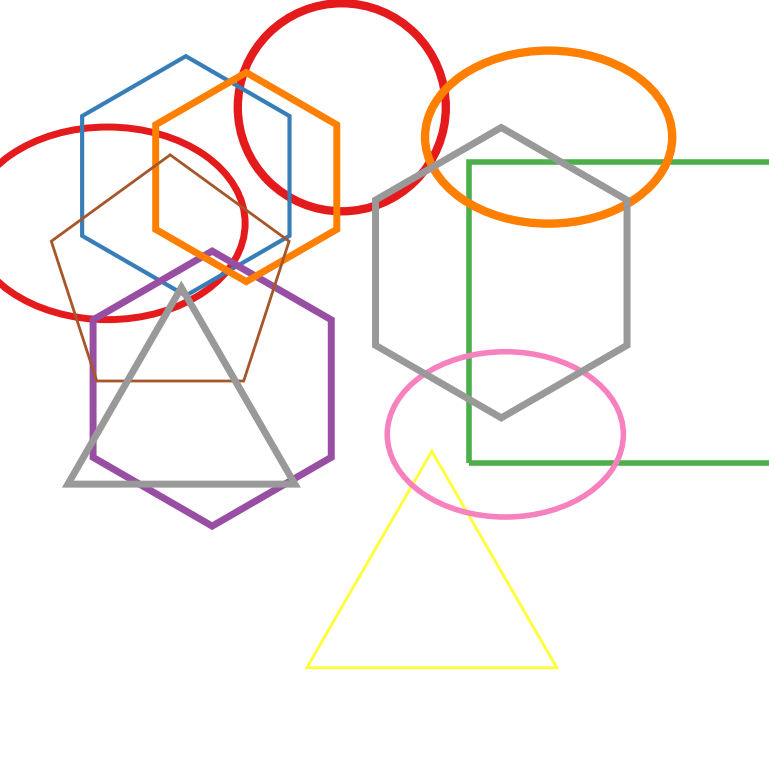[{"shape": "oval", "thickness": 2.5, "radius": 0.89, "center": [0.14, 0.71]}, {"shape": "circle", "thickness": 3, "radius": 0.68, "center": [0.444, 0.861]}, {"shape": "hexagon", "thickness": 1.5, "radius": 0.78, "center": [0.241, 0.772]}, {"shape": "square", "thickness": 2, "radius": 0.98, "center": [0.805, 0.594]}, {"shape": "hexagon", "thickness": 2.5, "radius": 0.89, "center": [0.276, 0.495]}, {"shape": "hexagon", "thickness": 2.5, "radius": 0.68, "center": [0.32, 0.77]}, {"shape": "oval", "thickness": 3, "radius": 0.8, "center": [0.713, 0.822]}, {"shape": "triangle", "thickness": 1, "radius": 0.94, "center": [0.561, 0.227]}, {"shape": "pentagon", "thickness": 1, "radius": 0.81, "center": [0.221, 0.637]}, {"shape": "oval", "thickness": 2, "radius": 0.77, "center": [0.656, 0.436]}, {"shape": "hexagon", "thickness": 2.5, "radius": 0.94, "center": [0.651, 0.646]}, {"shape": "triangle", "thickness": 2.5, "radius": 0.85, "center": [0.236, 0.456]}]